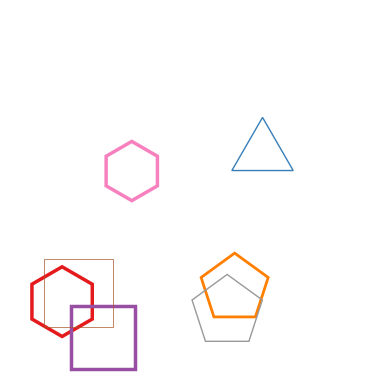[{"shape": "hexagon", "thickness": 2.5, "radius": 0.45, "center": [0.161, 0.217]}, {"shape": "triangle", "thickness": 1, "radius": 0.46, "center": [0.682, 0.603]}, {"shape": "square", "thickness": 2.5, "radius": 0.41, "center": [0.267, 0.124]}, {"shape": "pentagon", "thickness": 2, "radius": 0.46, "center": [0.609, 0.251]}, {"shape": "square", "thickness": 0.5, "radius": 0.45, "center": [0.203, 0.239]}, {"shape": "hexagon", "thickness": 2.5, "radius": 0.38, "center": [0.342, 0.556]}, {"shape": "pentagon", "thickness": 1, "radius": 0.48, "center": [0.59, 0.191]}]